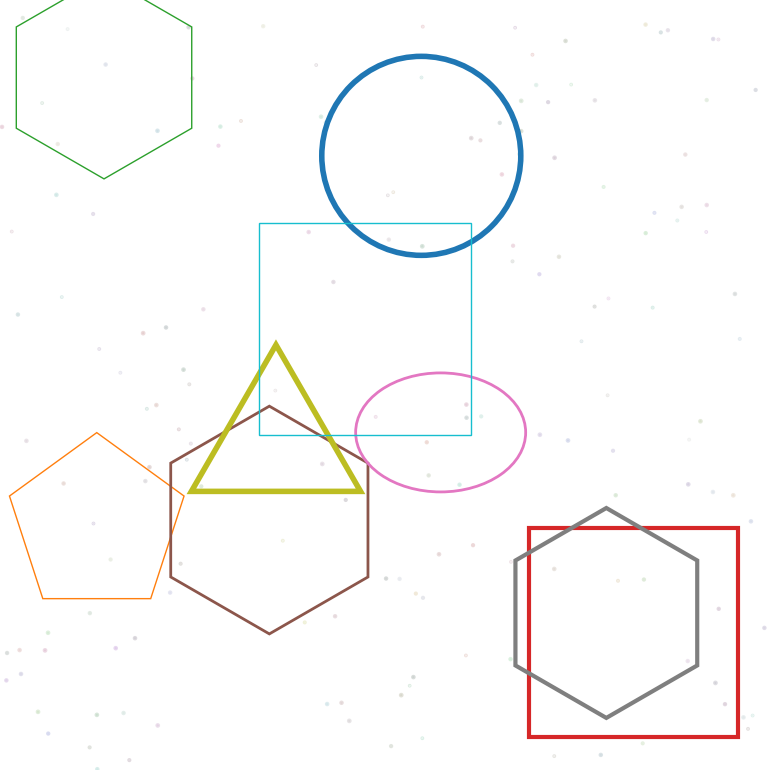[{"shape": "circle", "thickness": 2, "radius": 0.65, "center": [0.547, 0.798]}, {"shape": "pentagon", "thickness": 0.5, "radius": 0.6, "center": [0.126, 0.319]}, {"shape": "hexagon", "thickness": 0.5, "radius": 0.66, "center": [0.135, 0.899]}, {"shape": "square", "thickness": 1.5, "radius": 0.68, "center": [0.823, 0.179]}, {"shape": "hexagon", "thickness": 1, "radius": 0.74, "center": [0.35, 0.325]}, {"shape": "oval", "thickness": 1, "radius": 0.55, "center": [0.572, 0.438]}, {"shape": "hexagon", "thickness": 1.5, "radius": 0.68, "center": [0.787, 0.204]}, {"shape": "triangle", "thickness": 2, "radius": 0.63, "center": [0.358, 0.425]}, {"shape": "square", "thickness": 0.5, "radius": 0.69, "center": [0.474, 0.573]}]